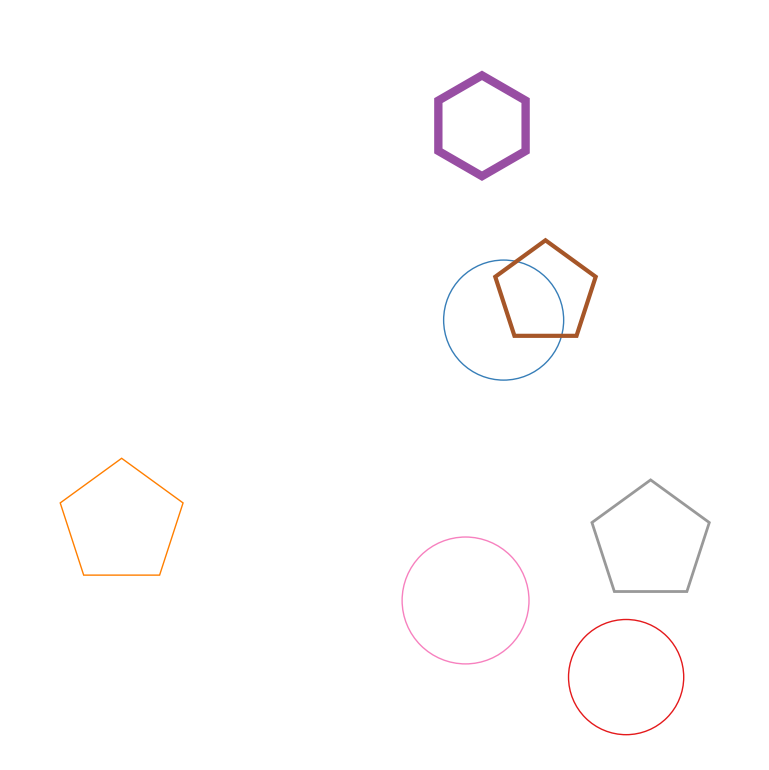[{"shape": "circle", "thickness": 0.5, "radius": 0.37, "center": [0.813, 0.121]}, {"shape": "circle", "thickness": 0.5, "radius": 0.39, "center": [0.654, 0.584]}, {"shape": "hexagon", "thickness": 3, "radius": 0.33, "center": [0.626, 0.837]}, {"shape": "pentagon", "thickness": 0.5, "radius": 0.42, "center": [0.158, 0.321]}, {"shape": "pentagon", "thickness": 1.5, "radius": 0.34, "center": [0.708, 0.619]}, {"shape": "circle", "thickness": 0.5, "radius": 0.41, "center": [0.605, 0.22]}, {"shape": "pentagon", "thickness": 1, "radius": 0.4, "center": [0.845, 0.297]}]